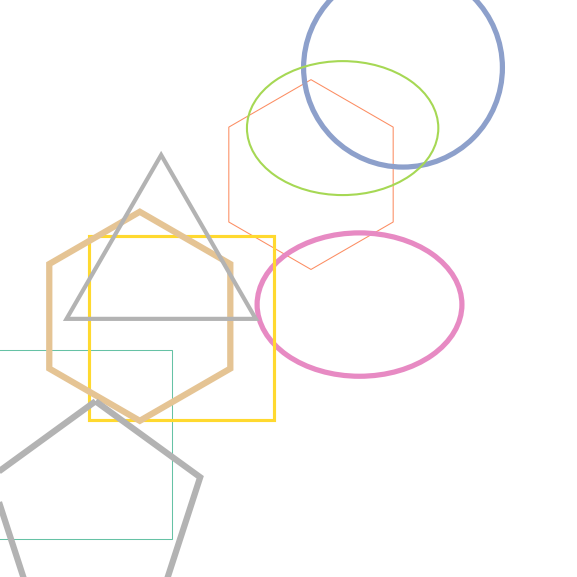[{"shape": "square", "thickness": 0.5, "radius": 0.82, "center": [0.135, 0.23]}, {"shape": "hexagon", "thickness": 0.5, "radius": 0.82, "center": [0.539, 0.697]}, {"shape": "circle", "thickness": 2.5, "radius": 0.86, "center": [0.698, 0.882]}, {"shape": "oval", "thickness": 2.5, "radius": 0.89, "center": [0.623, 0.472]}, {"shape": "oval", "thickness": 1, "radius": 0.83, "center": [0.593, 0.777]}, {"shape": "square", "thickness": 1.5, "radius": 0.8, "center": [0.314, 0.432]}, {"shape": "hexagon", "thickness": 3, "radius": 0.9, "center": [0.242, 0.451]}, {"shape": "pentagon", "thickness": 3, "radius": 0.95, "center": [0.165, 0.114]}, {"shape": "triangle", "thickness": 2, "radius": 0.95, "center": [0.279, 0.542]}]